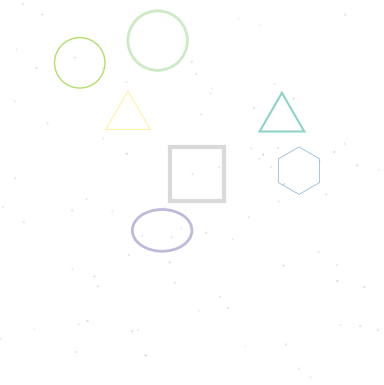[{"shape": "triangle", "thickness": 1.5, "radius": 0.33, "center": [0.732, 0.692]}, {"shape": "oval", "thickness": 2, "radius": 0.39, "center": [0.421, 0.402]}, {"shape": "hexagon", "thickness": 0.5, "radius": 0.31, "center": [0.777, 0.557]}, {"shape": "circle", "thickness": 1, "radius": 0.33, "center": [0.207, 0.837]}, {"shape": "square", "thickness": 3, "radius": 0.35, "center": [0.512, 0.549]}, {"shape": "circle", "thickness": 2, "radius": 0.39, "center": [0.41, 0.895]}, {"shape": "triangle", "thickness": 0.5, "radius": 0.33, "center": [0.333, 0.697]}]